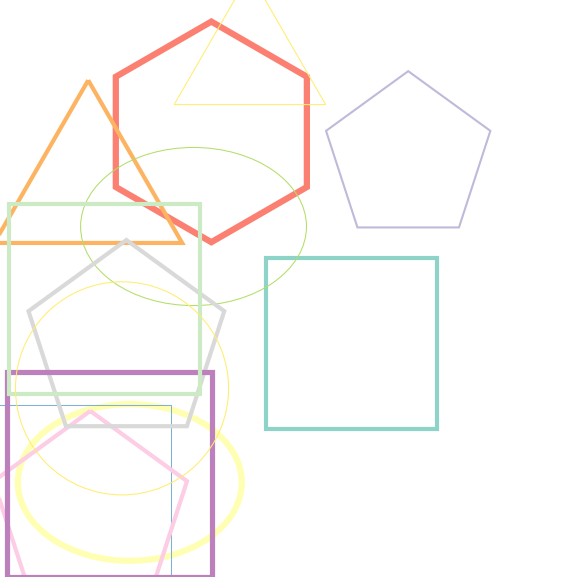[{"shape": "square", "thickness": 2, "radius": 0.74, "center": [0.609, 0.404]}, {"shape": "oval", "thickness": 3, "radius": 0.97, "center": [0.225, 0.164]}, {"shape": "pentagon", "thickness": 1, "radius": 0.75, "center": [0.707, 0.726]}, {"shape": "hexagon", "thickness": 3, "radius": 0.95, "center": [0.366, 0.771]}, {"shape": "square", "thickness": 0.5, "radius": 0.8, "center": [0.136, 0.137]}, {"shape": "triangle", "thickness": 2, "radius": 0.94, "center": [0.153, 0.672]}, {"shape": "oval", "thickness": 0.5, "radius": 0.98, "center": [0.335, 0.607]}, {"shape": "pentagon", "thickness": 2, "radius": 0.88, "center": [0.156, 0.111]}, {"shape": "pentagon", "thickness": 2, "radius": 0.89, "center": [0.219, 0.405]}, {"shape": "square", "thickness": 2.5, "radius": 0.89, "center": [0.189, 0.178]}, {"shape": "square", "thickness": 2, "radius": 0.82, "center": [0.181, 0.481]}, {"shape": "triangle", "thickness": 0.5, "radius": 0.76, "center": [0.433, 0.894]}, {"shape": "circle", "thickness": 0.5, "radius": 0.92, "center": [0.211, 0.327]}]